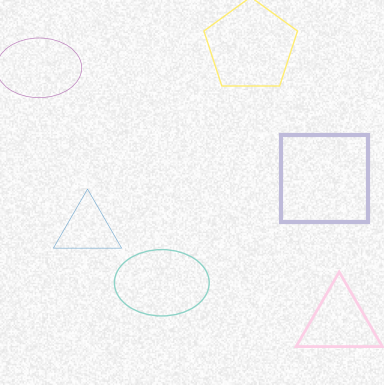[{"shape": "oval", "thickness": 1, "radius": 0.62, "center": [0.42, 0.266]}, {"shape": "square", "thickness": 3, "radius": 0.57, "center": [0.843, 0.536]}, {"shape": "triangle", "thickness": 0.5, "radius": 0.51, "center": [0.227, 0.407]}, {"shape": "triangle", "thickness": 2, "radius": 0.65, "center": [0.881, 0.164]}, {"shape": "oval", "thickness": 0.5, "radius": 0.55, "center": [0.101, 0.824]}, {"shape": "pentagon", "thickness": 1, "radius": 0.64, "center": [0.651, 0.88]}]